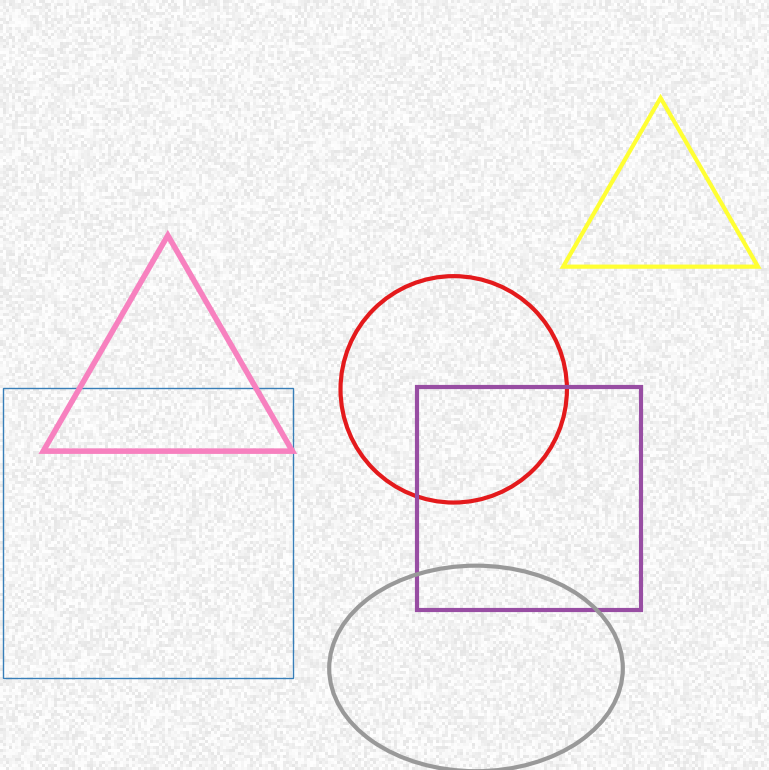[{"shape": "circle", "thickness": 1.5, "radius": 0.74, "center": [0.589, 0.494]}, {"shape": "square", "thickness": 0.5, "radius": 0.94, "center": [0.192, 0.308]}, {"shape": "square", "thickness": 1.5, "radius": 0.73, "center": [0.687, 0.353]}, {"shape": "triangle", "thickness": 1.5, "radius": 0.73, "center": [0.858, 0.727]}, {"shape": "triangle", "thickness": 2, "radius": 0.93, "center": [0.218, 0.508]}, {"shape": "oval", "thickness": 1.5, "radius": 0.95, "center": [0.618, 0.132]}]